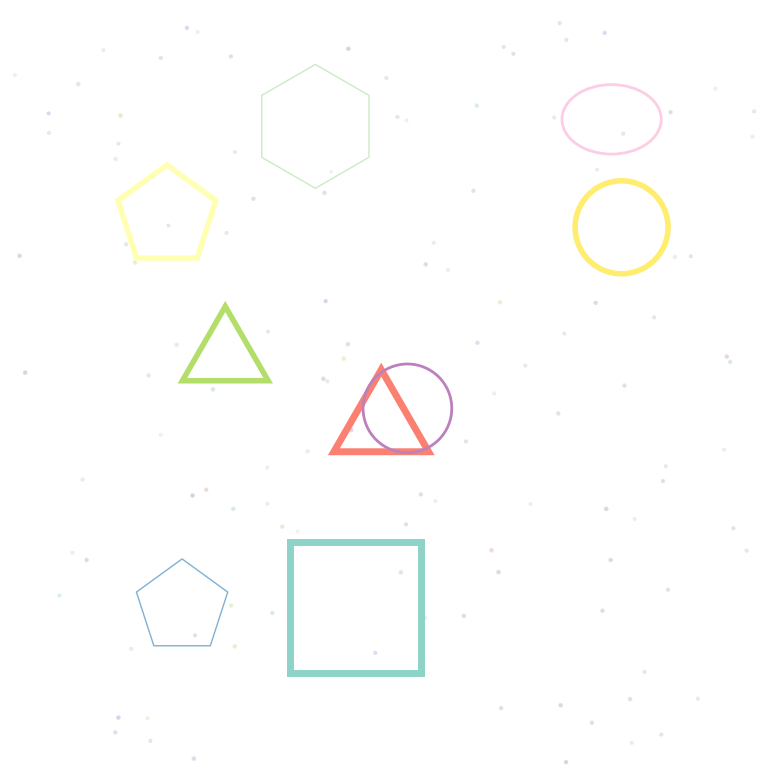[{"shape": "square", "thickness": 2.5, "radius": 0.43, "center": [0.462, 0.212]}, {"shape": "pentagon", "thickness": 2, "radius": 0.33, "center": [0.217, 0.719]}, {"shape": "triangle", "thickness": 2.5, "radius": 0.36, "center": [0.495, 0.449]}, {"shape": "pentagon", "thickness": 0.5, "radius": 0.31, "center": [0.236, 0.212]}, {"shape": "triangle", "thickness": 2, "radius": 0.32, "center": [0.293, 0.538]}, {"shape": "oval", "thickness": 1, "radius": 0.32, "center": [0.794, 0.845]}, {"shape": "circle", "thickness": 1, "radius": 0.29, "center": [0.529, 0.47]}, {"shape": "hexagon", "thickness": 0.5, "radius": 0.4, "center": [0.41, 0.836]}, {"shape": "circle", "thickness": 2, "radius": 0.3, "center": [0.807, 0.705]}]